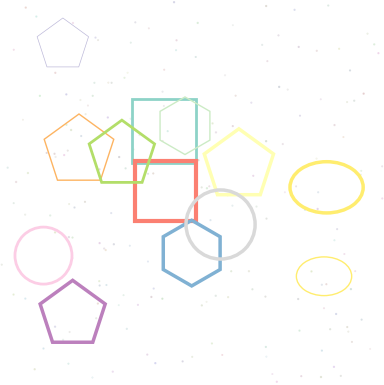[{"shape": "square", "thickness": 2, "radius": 0.41, "center": [0.426, 0.66]}, {"shape": "pentagon", "thickness": 2.5, "radius": 0.47, "center": [0.62, 0.571]}, {"shape": "pentagon", "thickness": 0.5, "radius": 0.35, "center": [0.163, 0.883]}, {"shape": "square", "thickness": 3, "radius": 0.39, "center": [0.429, 0.503]}, {"shape": "hexagon", "thickness": 2.5, "radius": 0.43, "center": [0.498, 0.343]}, {"shape": "pentagon", "thickness": 1, "radius": 0.48, "center": [0.205, 0.609]}, {"shape": "pentagon", "thickness": 2, "radius": 0.45, "center": [0.317, 0.599]}, {"shape": "circle", "thickness": 2, "radius": 0.37, "center": [0.113, 0.336]}, {"shape": "circle", "thickness": 2.5, "radius": 0.45, "center": [0.573, 0.417]}, {"shape": "pentagon", "thickness": 2.5, "radius": 0.44, "center": [0.189, 0.183]}, {"shape": "hexagon", "thickness": 1, "radius": 0.37, "center": [0.48, 0.673]}, {"shape": "oval", "thickness": 2.5, "radius": 0.48, "center": [0.848, 0.513]}, {"shape": "oval", "thickness": 1, "radius": 0.36, "center": [0.842, 0.282]}]